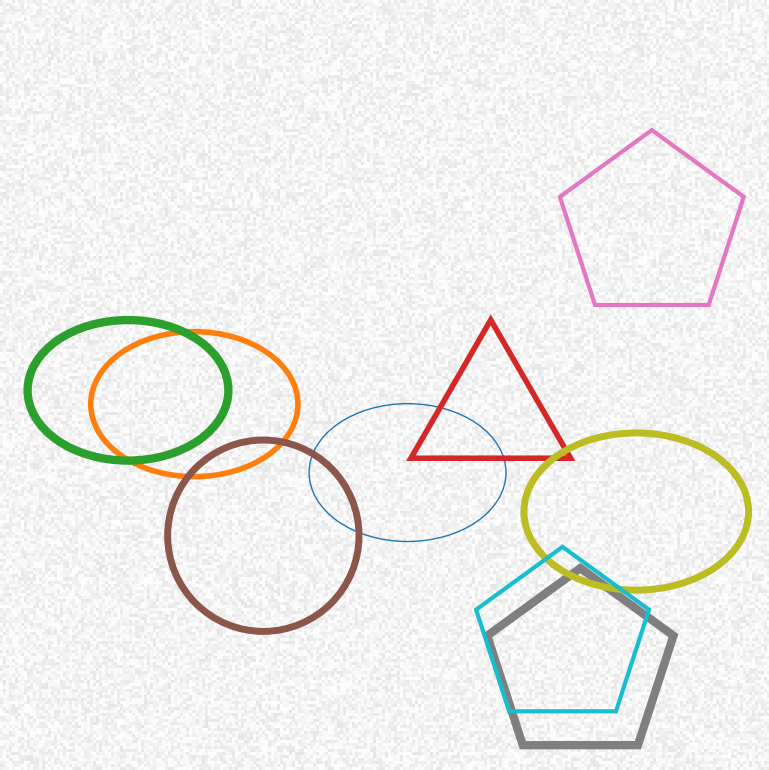[{"shape": "oval", "thickness": 0.5, "radius": 0.64, "center": [0.529, 0.386]}, {"shape": "oval", "thickness": 2, "radius": 0.67, "center": [0.252, 0.475]}, {"shape": "oval", "thickness": 3, "radius": 0.65, "center": [0.166, 0.493]}, {"shape": "triangle", "thickness": 2, "radius": 0.6, "center": [0.637, 0.465]}, {"shape": "circle", "thickness": 2.5, "radius": 0.62, "center": [0.342, 0.304]}, {"shape": "pentagon", "thickness": 1.5, "radius": 0.63, "center": [0.847, 0.706]}, {"shape": "pentagon", "thickness": 3, "radius": 0.64, "center": [0.754, 0.135]}, {"shape": "oval", "thickness": 2.5, "radius": 0.73, "center": [0.826, 0.336]}, {"shape": "pentagon", "thickness": 1.5, "radius": 0.59, "center": [0.731, 0.172]}]